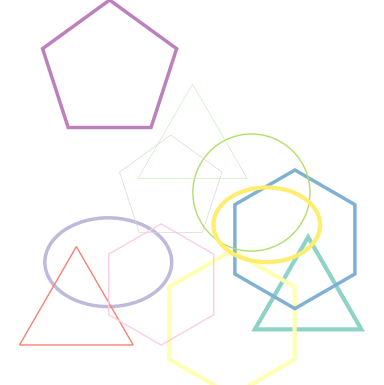[{"shape": "triangle", "thickness": 3, "radius": 0.8, "center": [0.8, 0.224]}, {"shape": "hexagon", "thickness": 3, "radius": 0.94, "center": [0.602, 0.161]}, {"shape": "oval", "thickness": 2.5, "radius": 0.82, "center": [0.281, 0.319]}, {"shape": "triangle", "thickness": 1, "radius": 0.85, "center": [0.198, 0.189]}, {"shape": "hexagon", "thickness": 2.5, "radius": 0.9, "center": [0.766, 0.378]}, {"shape": "circle", "thickness": 1, "radius": 0.76, "center": [0.653, 0.5]}, {"shape": "hexagon", "thickness": 1, "radius": 0.79, "center": [0.419, 0.261]}, {"shape": "pentagon", "thickness": 0.5, "radius": 0.7, "center": [0.444, 0.51]}, {"shape": "pentagon", "thickness": 2.5, "radius": 0.92, "center": [0.285, 0.817]}, {"shape": "triangle", "thickness": 0.5, "radius": 0.82, "center": [0.5, 0.618]}, {"shape": "oval", "thickness": 3, "radius": 0.69, "center": [0.693, 0.416]}]